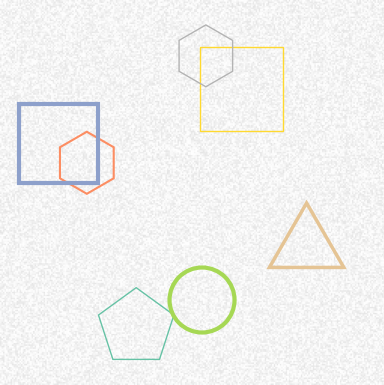[{"shape": "pentagon", "thickness": 1, "radius": 0.51, "center": [0.354, 0.15]}, {"shape": "hexagon", "thickness": 1.5, "radius": 0.4, "center": [0.226, 0.577]}, {"shape": "square", "thickness": 3, "radius": 0.52, "center": [0.152, 0.627]}, {"shape": "circle", "thickness": 3, "radius": 0.42, "center": [0.525, 0.221]}, {"shape": "square", "thickness": 1, "radius": 0.54, "center": [0.627, 0.769]}, {"shape": "triangle", "thickness": 2.5, "radius": 0.56, "center": [0.796, 0.361]}, {"shape": "hexagon", "thickness": 1, "radius": 0.4, "center": [0.535, 0.855]}]